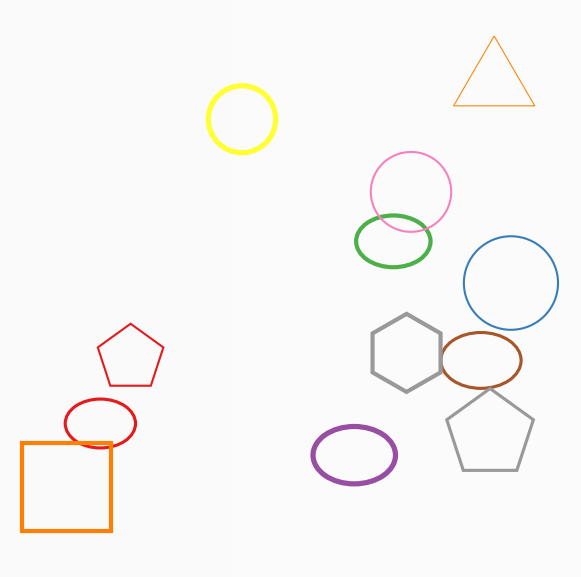[{"shape": "pentagon", "thickness": 1, "radius": 0.3, "center": [0.225, 0.379]}, {"shape": "oval", "thickness": 1.5, "radius": 0.3, "center": [0.173, 0.266]}, {"shape": "circle", "thickness": 1, "radius": 0.4, "center": [0.879, 0.509]}, {"shape": "oval", "thickness": 2, "radius": 0.32, "center": [0.677, 0.581]}, {"shape": "oval", "thickness": 2.5, "radius": 0.35, "center": [0.609, 0.211]}, {"shape": "triangle", "thickness": 0.5, "radius": 0.4, "center": [0.85, 0.856]}, {"shape": "square", "thickness": 2, "radius": 0.38, "center": [0.114, 0.156]}, {"shape": "circle", "thickness": 2.5, "radius": 0.29, "center": [0.416, 0.793]}, {"shape": "oval", "thickness": 1.5, "radius": 0.35, "center": [0.827, 0.375]}, {"shape": "circle", "thickness": 1, "radius": 0.35, "center": [0.707, 0.667]}, {"shape": "hexagon", "thickness": 2, "radius": 0.34, "center": [0.699, 0.388]}, {"shape": "pentagon", "thickness": 1.5, "radius": 0.39, "center": [0.843, 0.248]}]